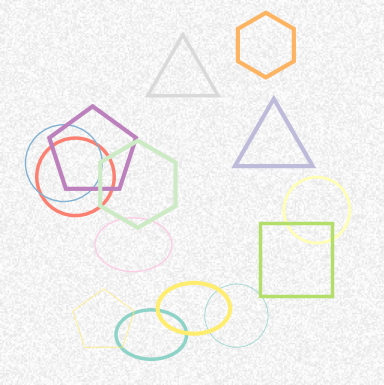[{"shape": "circle", "thickness": 0.5, "radius": 0.41, "center": [0.614, 0.18]}, {"shape": "oval", "thickness": 2.5, "radius": 0.46, "center": [0.393, 0.131]}, {"shape": "circle", "thickness": 2, "radius": 0.43, "center": [0.823, 0.454]}, {"shape": "triangle", "thickness": 3, "radius": 0.58, "center": [0.711, 0.627]}, {"shape": "circle", "thickness": 2.5, "radius": 0.5, "center": [0.196, 0.541]}, {"shape": "circle", "thickness": 1, "radius": 0.5, "center": [0.166, 0.576]}, {"shape": "hexagon", "thickness": 3, "radius": 0.42, "center": [0.691, 0.883]}, {"shape": "square", "thickness": 2.5, "radius": 0.47, "center": [0.77, 0.326]}, {"shape": "oval", "thickness": 1, "radius": 0.5, "center": [0.347, 0.364]}, {"shape": "triangle", "thickness": 2.5, "radius": 0.53, "center": [0.475, 0.804]}, {"shape": "pentagon", "thickness": 3, "radius": 0.59, "center": [0.241, 0.605]}, {"shape": "hexagon", "thickness": 3, "radius": 0.56, "center": [0.358, 0.522]}, {"shape": "pentagon", "thickness": 0.5, "radius": 0.42, "center": [0.269, 0.166]}, {"shape": "oval", "thickness": 3, "radius": 0.47, "center": [0.504, 0.199]}]